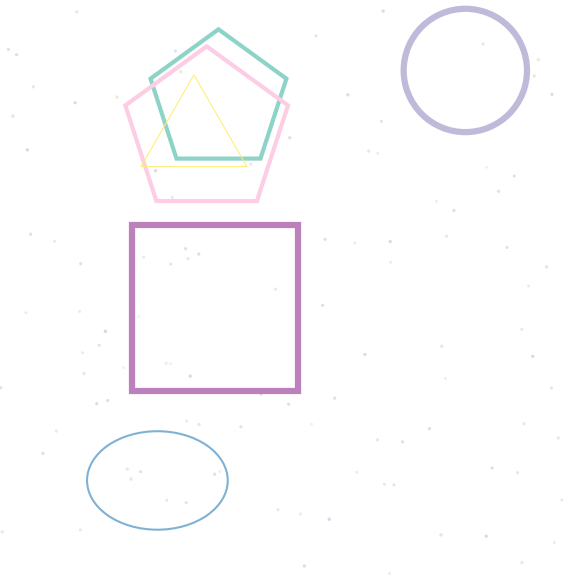[{"shape": "pentagon", "thickness": 2, "radius": 0.62, "center": [0.378, 0.825]}, {"shape": "circle", "thickness": 3, "radius": 0.53, "center": [0.806, 0.877]}, {"shape": "oval", "thickness": 1, "radius": 0.61, "center": [0.273, 0.167]}, {"shape": "pentagon", "thickness": 2, "radius": 0.74, "center": [0.358, 0.771]}, {"shape": "square", "thickness": 3, "radius": 0.72, "center": [0.372, 0.466]}, {"shape": "triangle", "thickness": 0.5, "radius": 0.53, "center": [0.336, 0.764]}]